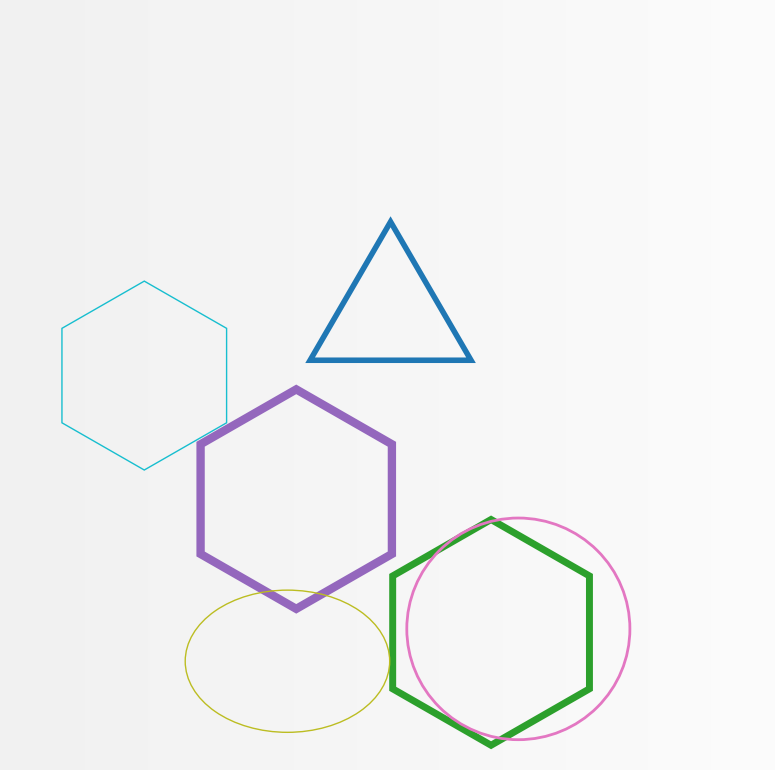[{"shape": "triangle", "thickness": 2, "radius": 0.6, "center": [0.504, 0.592]}, {"shape": "hexagon", "thickness": 2.5, "radius": 0.73, "center": [0.634, 0.179]}, {"shape": "hexagon", "thickness": 3, "radius": 0.71, "center": [0.382, 0.352]}, {"shape": "circle", "thickness": 1, "radius": 0.72, "center": [0.669, 0.183]}, {"shape": "oval", "thickness": 0.5, "radius": 0.66, "center": [0.371, 0.141]}, {"shape": "hexagon", "thickness": 0.5, "radius": 0.61, "center": [0.186, 0.512]}]